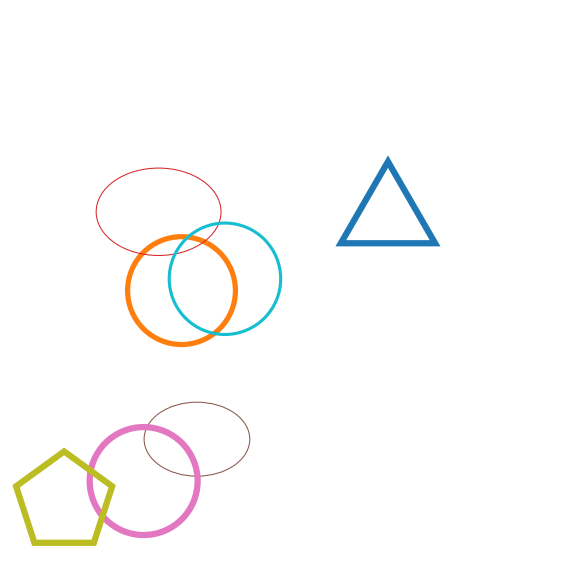[{"shape": "triangle", "thickness": 3, "radius": 0.47, "center": [0.672, 0.625]}, {"shape": "circle", "thickness": 2.5, "radius": 0.47, "center": [0.314, 0.496]}, {"shape": "oval", "thickness": 0.5, "radius": 0.54, "center": [0.275, 0.632]}, {"shape": "oval", "thickness": 0.5, "radius": 0.46, "center": [0.341, 0.239]}, {"shape": "circle", "thickness": 3, "radius": 0.47, "center": [0.249, 0.166]}, {"shape": "pentagon", "thickness": 3, "radius": 0.44, "center": [0.111, 0.13]}, {"shape": "circle", "thickness": 1.5, "radius": 0.48, "center": [0.39, 0.516]}]